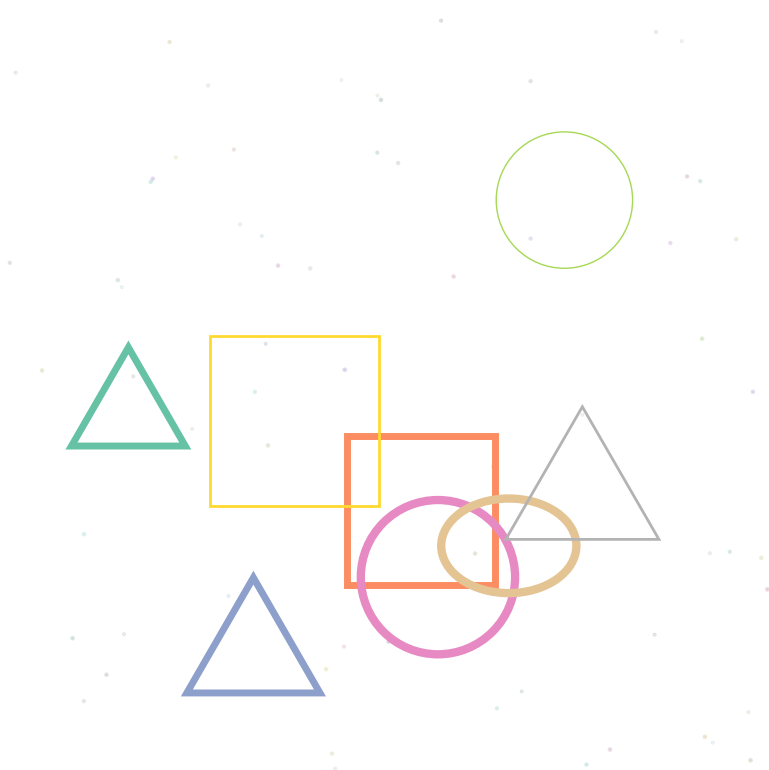[{"shape": "triangle", "thickness": 2.5, "radius": 0.43, "center": [0.167, 0.463]}, {"shape": "square", "thickness": 2.5, "radius": 0.48, "center": [0.547, 0.337]}, {"shape": "triangle", "thickness": 2.5, "radius": 0.5, "center": [0.329, 0.15]}, {"shape": "circle", "thickness": 3, "radius": 0.5, "center": [0.569, 0.25]}, {"shape": "circle", "thickness": 0.5, "radius": 0.44, "center": [0.733, 0.74]}, {"shape": "square", "thickness": 1, "radius": 0.55, "center": [0.383, 0.453]}, {"shape": "oval", "thickness": 3, "radius": 0.44, "center": [0.661, 0.291]}, {"shape": "triangle", "thickness": 1, "radius": 0.57, "center": [0.756, 0.357]}]